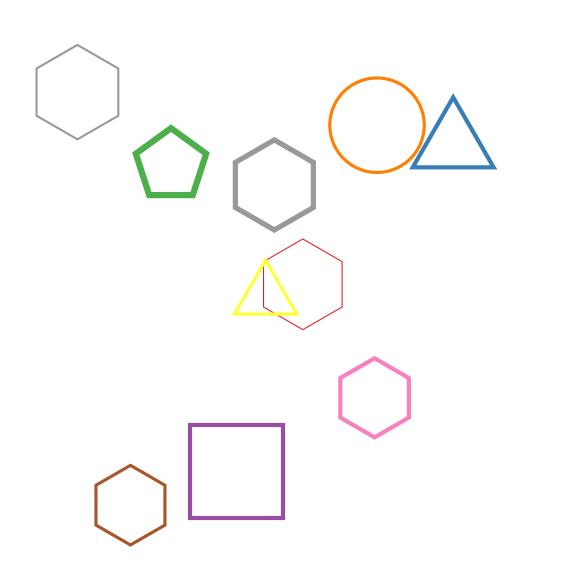[{"shape": "hexagon", "thickness": 0.5, "radius": 0.39, "center": [0.524, 0.507]}, {"shape": "triangle", "thickness": 2, "radius": 0.4, "center": [0.785, 0.75]}, {"shape": "pentagon", "thickness": 3, "radius": 0.32, "center": [0.296, 0.713]}, {"shape": "square", "thickness": 2, "radius": 0.4, "center": [0.41, 0.182]}, {"shape": "circle", "thickness": 1.5, "radius": 0.41, "center": [0.653, 0.782]}, {"shape": "triangle", "thickness": 1.5, "radius": 0.31, "center": [0.46, 0.486]}, {"shape": "hexagon", "thickness": 1.5, "radius": 0.34, "center": [0.226, 0.124]}, {"shape": "hexagon", "thickness": 2, "radius": 0.34, "center": [0.649, 0.31]}, {"shape": "hexagon", "thickness": 1, "radius": 0.41, "center": [0.134, 0.84]}, {"shape": "hexagon", "thickness": 2.5, "radius": 0.39, "center": [0.475, 0.679]}]